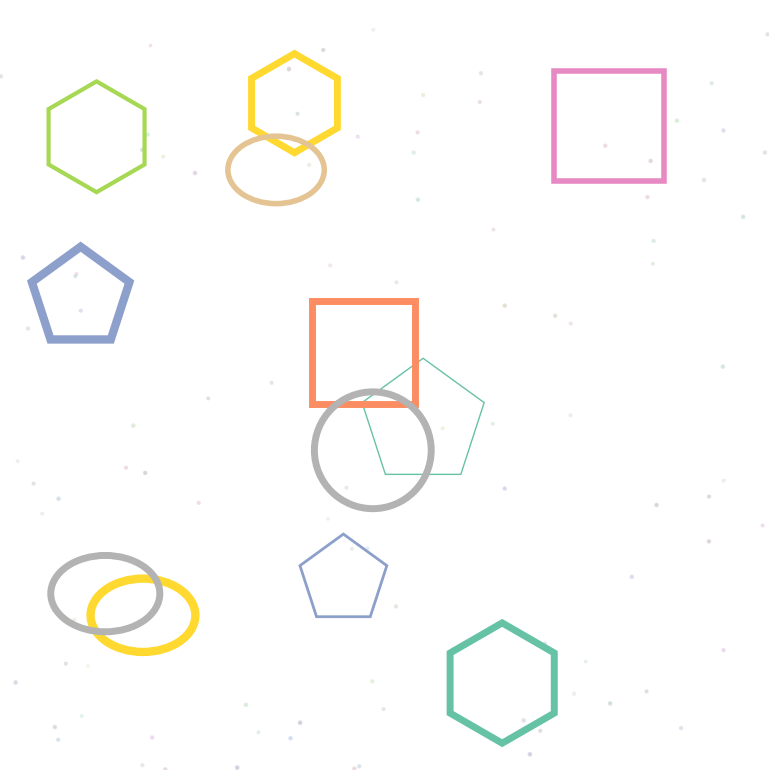[{"shape": "pentagon", "thickness": 0.5, "radius": 0.42, "center": [0.55, 0.451]}, {"shape": "hexagon", "thickness": 2.5, "radius": 0.39, "center": [0.652, 0.113]}, {"shape": "square", "thickness": 2.5, "radius": 0.33, "center": [0.472, 0.543]}, {"shape": "pentagon", "thickness": 1, "radius": 0.3, "center": [0.446, 0.247]}, {"shape": "pentagon", "thickness": 3, "radius": 0.33, "center": [0.105, 0.613]}, {"shape": "square", "thickness": 2, "radius": 0.36, "center": [0.791, 0.836]}, {"shape": "hexagon", "thickness": 1.5, "radius": 0.36, "center": [0.125, 0.822]}, {"shape": "oval", "thickness": 3, "radius": 0.34, "center": [0.186, 0.201]}, {"shape": "hexagon", "thickness": 2.5, "radius": 0.32, "center": [0.382, 0.866]}, {"shape": "oval", "thickness": 2, "radius": 0.31, "center": [0.359, 0.779]}, {"shape": "circle", "thickness": 2.5, "radius": 0.38, "center": [0.484, 0.415]}, {"shape": "oval", "thickness": 2.5, "radius": 0.35, "center": [0.137, 0.229]}]